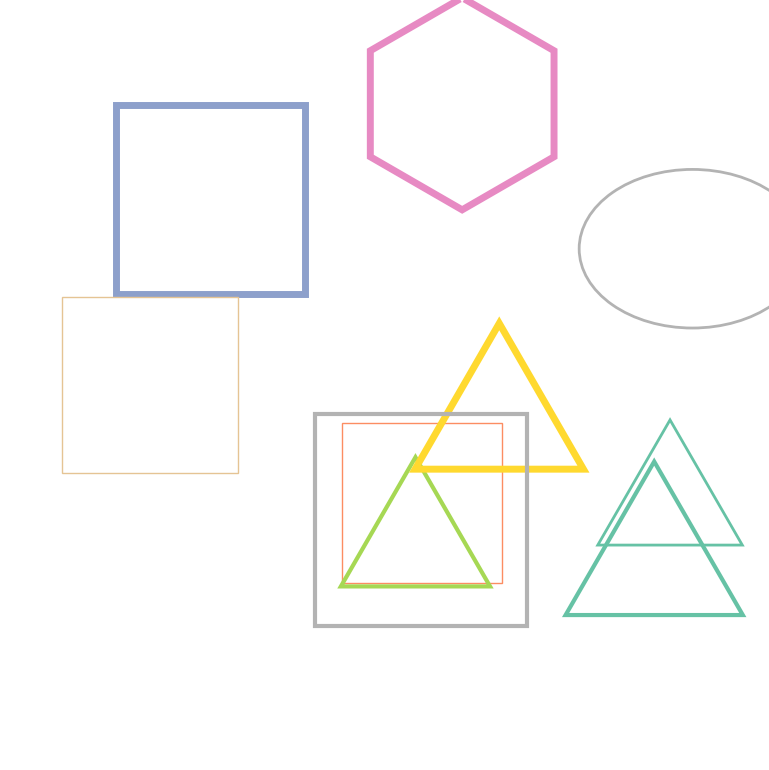[{"shape": "triangle", "thickness": 1, "radius": 0.54, "center": [0.87, 0.346]}, {"shape": "triangle", "thickness": 1.5, "radius": 0.66, "center": [0.85, 0.268]}, {"shape": "square", "thickness": 0.5, "radius": 0.52, "center": [0.547, 0.347]}, {"shape": "square", "thickness": 2.5, "radius": 0.61, "center": [0.273, 0.741]}, {"shape": "hexagon", "thickness": 2.5, "radius": 0.69, "center": [0.6, 0.865]}, {"shape": "triangle", "thickness": 1.5, "radius": 0.56, "center": [0.54, 0.294]}, {"shape": "triangle", "thickness": 2.5, "radius": 0.63, "center": [0.648, 0.454]}, {"shape": "square", "thickness": 0.5, "radius": 0.57, "center": [0.194, 0.5]}, {"shape": "square", "thickness": 1.5, "radius": 0.69, "center": [0.547, 0.325]}, {"shape": "oval", "thickness": 1, "radius": 0.74, "center": [0.899, 0.677]}]